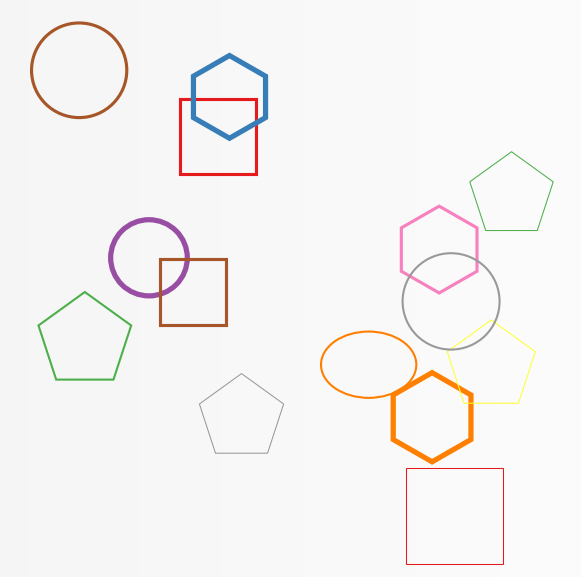[{"shape": "square", "thickness": 0.5, "radius": 0.42, "center": [0.782, 0.105]}, {"shape": "square", "thickness": 1.5, "radius": 0.33, "center": [0.376, 0.763]}, {"shape": "hexagon", "thickness": 2.5, "radius": 0.36, "center": [0.395, 0.831]}, {"shape": "pentagon", "thickness": 1, "radius": 0.42, "center": [0.146, 0.41]}, {"shape": "pentagon", "thickness": 0.5, "radius": 0.38, "center": [0.88, 0.661]}, {"shape": "circle", "thickness": 2.5, "radius": 0.33, "center": [0.256, 0.553]}, {"shape": "oval", "thickness": 1, "radius": 0.41, "center": [0.634, 0.368]}, {"shape": "hexagon", "thickness": 2.5, "radius": 0.39, "center": [0.743, 0.277]}, {"shape": "pentagon", "thickness": 0.5, "radius": 0.4, "center": [0.845, 0.365]}, {"shape": "square", "thickness": 1.5, "radius": 0.29, "center": [0.332, 0.493]}, {"shape": "circle", "thickness": 1.5, "radius": 0.41, "center": [0.136, 0.877]}, {"shape": "hexagon", "thickness": 1.5, "radius": 0.38, "center": [0.756, 0.567]}, {"shape": "circle", "thickness": 1, "radius": 0.42, "center": [0.776, 0.477]}, {"shape": "pentagon", "thickness": 0.5, "radius": 0.38, "center": [0.416, 0.276]}]